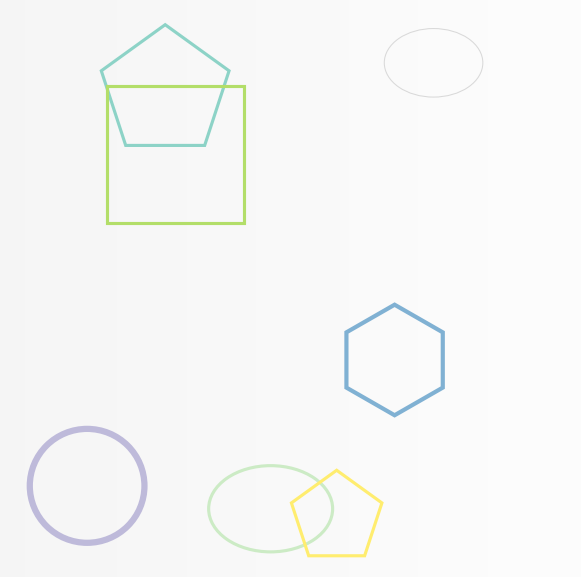[{"shape": "pentagon", "thickness": 1.5, "radius": 0.58, "center": [0.284, 0.841]}, {"shape": "circle", "thickness": 3, "radius": 0.49, "center": [0.15, 0.158]}, {"shape": "hexagon", "thickness": 2, "radius": 0.48, "center": [0.679, 0.376]}, {"shape": "square", "thickness": 1.5, "radius": 0.59, "center": [0.302, 0.732]}, {"shape": "oval", "thickness": 0.5, "radius": 0.42, "center": [0.746, 0.89]}, {"shape": "oval", "thickness": 1.5, "radius": 0.53, "center": [0.466, 0.118]}, {"shape": "pentagon", "thickness": 1.5, "radius": 0.41, "center": [0.579, 0.103]}]